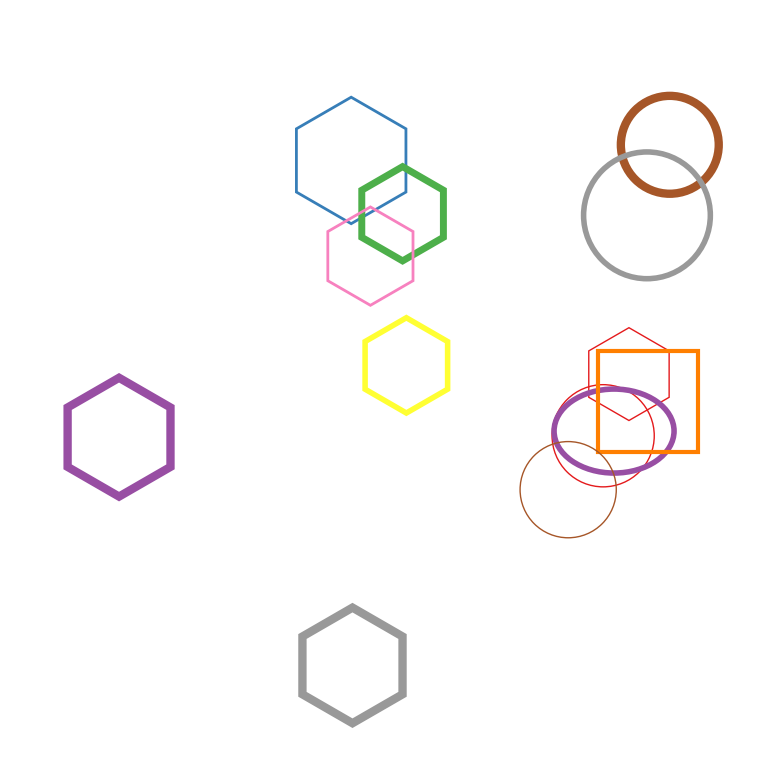[{"shape": "hexagon", "thickness": 0.5, "radius": 0.3, "center": [0.817, 0.514]}, {"shape": "circle", "thickness": 0.5, "radius": 0.33, "center": [0.783, 0.434]}, {"shape": "hexagon", "thickness": 1, "radius": 0.41, "center": [0.456, 0.792]}, {"shape": "hexagon", "thickness": 2.5, "radius": 0.31, "center": [0.523, 0.722]}, {"shape": "hexagon", "thickness": 3, "radius": 0.39, "center": [0.155, 0.432]}, {"shape": "oval", "thickness": 2, "radius": 0.39, "center": [0.797, 0.44]}, {"shape": "square", "thickness": 1.5, "radius": 0.33, "center": [0.841, 0.479]}, {"shape": "hexagon", "thickness": 2, "radius": 0.31, "center": [0.528, 0.525]}, {"shape": "circle", "thickness": 3, "radius": 0.32, "center": [0.87, 0.812]}, {"shape": "circle", "thickness": 0.5, "radius": 0.31, "center": [0.738, 0.364]}, {"shape": "hexagon", "thickness": 1, "radius": 0.32, "center": [0.481, 0.667]}, {"shape": "hexagon", "thickness": 3, "radius": 0.38, "center": [0.458, 0.136]}, {"shape": "circle", "thickness": 2, "radius": 0.41, "center": [0.84, 0.72]}]